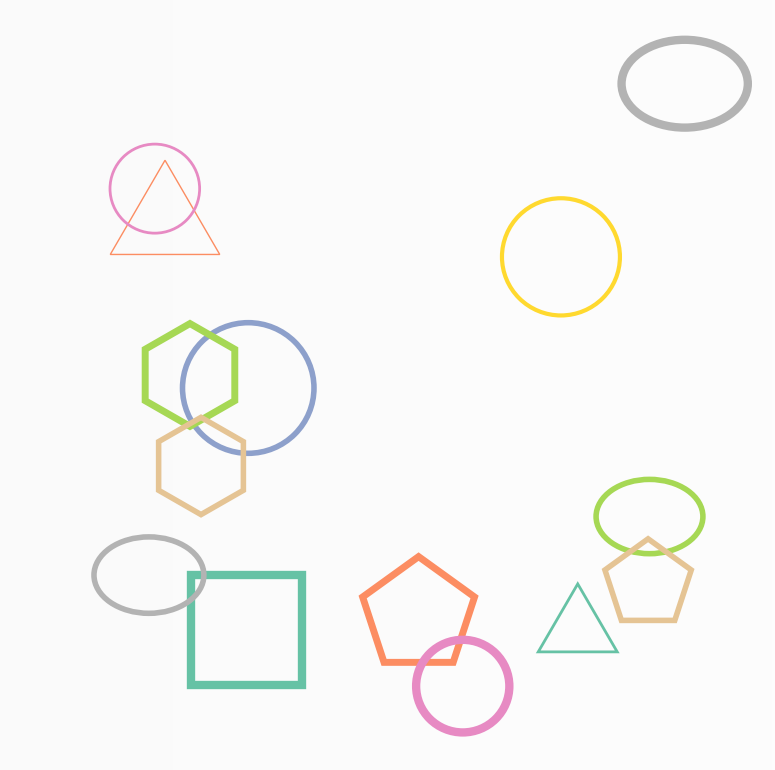[{"shape": "triangle", "thickness": 1, "radius": 0.29, "center": [0.745, 0.183]}, {"shape": "square", "thickness": 3, "radius": 0.36, "center": [0.318, 0.182]}, {"shape": "pentagon", "thickness": 2.5, "radius": 0.38, "center": [0.54, 0.201]}, {"shape": "triangle", "thickness": 0.5, "radius": 0.41, "center": [0.213, 0.71]}, {"shape": "circle", "thickness": 2, "radius": 0.42, "center": [0.32, 0.496]}, {"shape": "circle", "thickness": 3, "radius": 0.3, "center": [0.597, 0.109]}, {"shape": "circle", "thickness": 1, "radius": 0.29, "center": [0.2, 0.755]}, {"shape": "oval", "thickness": 2, "radius": 0.34, "center": [0.838, 0.329]}, {"shape": "hexagon", "thickness": 2.5, "radius": 0.33, "center": [0.245, 0.513]}, {"shape": "circle", "thickness": 1.5, "radius": 0.38, "center": [0.724, 0.666]}, {"shape": "pentagon", "thickness": 2, "radius": 0.29, "center": [0.836, 0.242]}, {"shape": "hexagon", "thickness": 2, "radius": 0.32, "center": [0.259, 0.395]}, {"shape": "oval", "thickness": 3, "radius": 0.41, "center": [0.883, 0.891]}, {"shape": "oval", "thickness": 2, "radius": 0.35, "center": [0.192, 0.253]}]